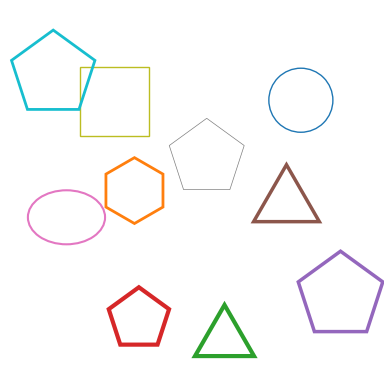[{"shape": "circle", "thickness": 1, "radius": 0.42, "center": [0.781, 0.74]}, {"shape": "hexagon", "thickness": 2, "radius": 0.43, "center": [0.349, 0.505]}, {"shape": "triangle", "thickness": 3, "radius": 0.44, "center": [0.583, 0.119]}, {"shape": "pentagon", "thickness": 3, "radius": 0.41, "center": [0.361, 0.171]}, {"shape": "pentagon", "thickness": 2.5, "radius": 0.58, "center": [0.884, 0.232]}, {"shape": "triangle", "thickness": 2.5, "radius": 0.49, "center": [0.744, 0.474]}, {"shape": "oval", "thickness": 1.5, "radius": 0.5, "center": [0.173, 0.436]}, {"shape": "pentagon", "thickness": 0.5, "radius": 0.51, "center": [0.537, 0.59]}, {"shape": "square", "thickness": 1, "radius": 0.45, "center": [0.297, 0.737]}, {"shape": "pentagon", "thickness": 2, "radius": 0.57, "center": [0.138, 0.808]}]